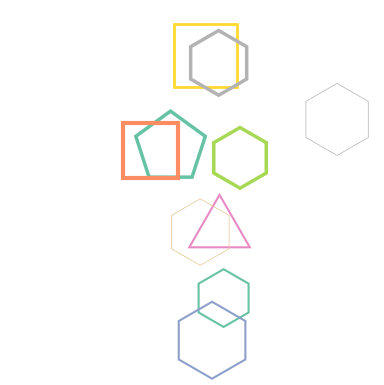[{"shape": "hexagon", "thickness": 1.5, "radius": 0.37, "center": [0.581, 0.226]}, {"shape": "pentagon", "thickness": 2.5, "radius": 0.47, "center": [0.443, 0.617]}, {"shape": "square", "thickness": 3, "radius": 0.36, "center": [0.391, 0.61]}, {"shape": "hexagon", "thickness": 1.5, "radius": 0.5, "center": [0.551, 0.116]}, {"shape": "triangle", "thickness": 1.5, "radius": 0.45, "center": [0.57, 0.403]}, {"shape": "hexagon", "thickness": 2.5, "radius": 0.39, "center": [0.623, 0.59]}, {"shape": "square", "thickness": 2, "radius": 0.41, "center": [0.533, 0.856]}, {"shape": "hexagon", "thickness": 0.5, "radius": 0.43, "center": [0.52, 0.397]}, {"shape": "hexagon", "thickness": 2.5, "radius": 0.42, "center": [0.568, 0.837]}, {"shape": "hexagon", "thickness": 0.5, "radius": 0.47, "center": [0.876, 0.69]}]